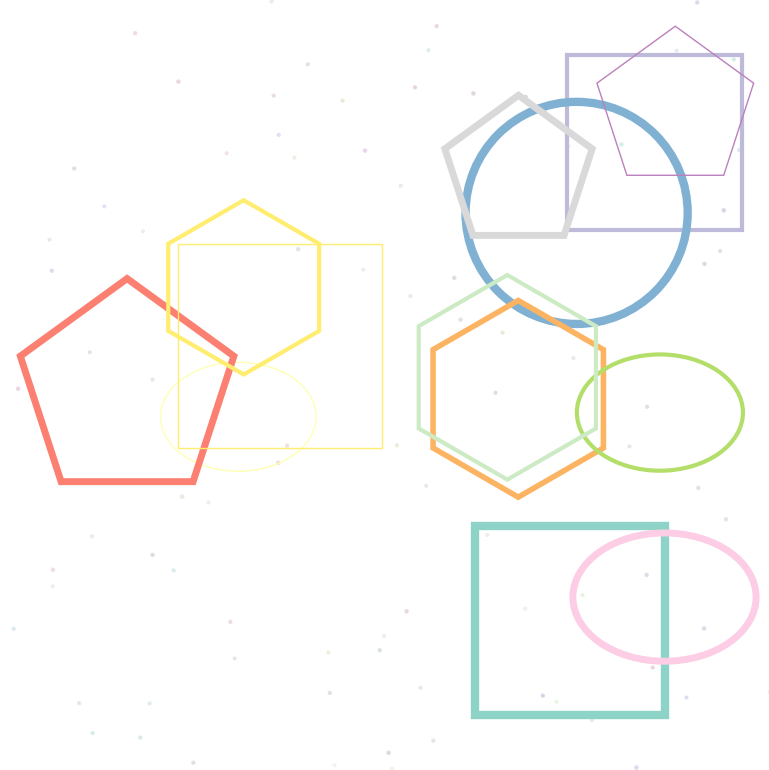[{"shape": "square", "thickness": 3, "radius": 0.61, "center": [0.74, 0.194]}, {"shape": "oval", "thickness": 0.5, "radius": 0.51, "center": [0.309, 0.459]}, {"shape": "square", "thickness": 1.5, "radius": 0.57, "center": [0.85, 0.815]}, {"shape": "pentagon", "thickness": 2.5, "radius": 0.73, "center": [0.165, 0.492]}, {"shape": "circle", "thickness": 3, "radius": 0.72, "center": [0.749, 0.724]}, {"shape": "hexagon", "thickness": 2, "radius": 0.64, "center": [0.673, 0.482]}, {"shape": "oval", "thickness": 1.5, "radius": 0.54, "center": [0.857, 0.464]}, {"shape": "oval", "thickness": 2.5, "radius": 0.59, "center": [0.863, 0.225]}, {"shape": "pentagon", "thickness": 2.5, "radius": 0.5, "center": [0.673, 0.776]}, {"shape": "pentagon", "thickness": 0.5, "radius": 0.53, "center": [0.877, 0.859]}, {"shape": "hexagon", "thickness": 1.5, "radius": 0.66, "center": [0.659, 0.51]}, {"shape": "hexagon", "thickness": 1.5, "radius": 0.57, "center": [0.316, 0.627]}, {"shape": "square", "thickness": 0.5, "radius": 0.66, "center": [0.363, 0.551]}]